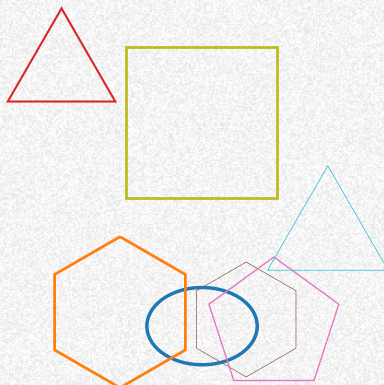[{"shape": "oval", "thickness": 2.5, "radius": 0.72, "center": [0.525, 0.153]}, {"shape": "hexagon", "thickness": 2, "radius": 0.98, "center": [0.312, 0.189]}, {"shape": "triangle", "thickness": 1.5, "radius": 0.81, "center": [0.16, 0.817]}, {"shape": "hexagon", "thickness": 0.5, "radius": 0.75, "center": [0.64, 0.17]}, {"shape": "pentagon", "thickness": 1, "radius": 0.89, "center": [0.711, 0.155]}, {"shape": "square", "thickness": 2, "radius": 0.98, "center": [0.524, 0.682]}, {"shape": "triangle", "thickness": 0.5, "radius": 0.9, "center": [0.851, 0.389]}]